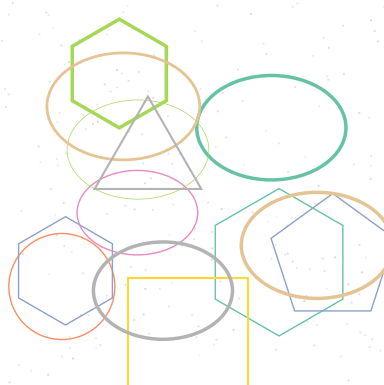[{"shape": "hexagon", "thickness": 1, "radius": 0.96, "center": [0.725, 0.319]}, {"shape": "oval", "thickness": 2.5, "radius": 0.97, "center": [0.705, 0.668]}, {"shape": "circle", "thickness": 1, "radius": 0.69, "center": [0.161, 0.256]}, {"shape": "hexagon", "thickness": 1, "radius": 0.7, "center": [0.17, 0.296]}, {"shape": "pentagon", "thickness": 1, "radius": 0.84, "center": [0.864, 0.329]}, {"shape": "oval", "thickness": 1, "radius": 0.78, "center": [0.357, 0.448]}, {"shape": "oval", "thickness": 0.5, "radius": 0.92, "center": [0.358, 0.612]}, {"shape": "hexagon", "thickness": 2.5, "radius": 0.71, "center": [0.31, 0.809]}, {"shape": "square", "thickness": 1.5, "radius": 0.78, "center": [0.488, 0.122]}, {"shape": "oval", "thickness": 2, "radius": 0.99, "center": [0.32, 0.724]}, {"shape": "oval", "thickness": 2.5, "radius": 0.98, "center": [0.824, 0.363]}, {"shape": "triangle", "thickness": 1.5, "radius": 0.8, "center": [0.384, 0.589]}, {"shape": "oval", "thickness": 2.5, "radius": 0.9, "center": [0.423, 0.245]}]